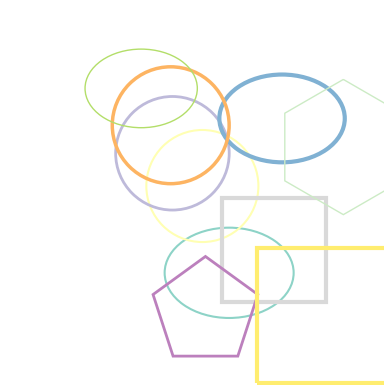[{"shape": "oval", "thickness": 1.5, "radius": 0.84, "center": [0.595, 0.291]}, {"shape": "circle", "thickness": 1.5, "radius": 0.73, "center": [0.526, 0.517]}, {"shape": "circle", "thickness": 2, "radius": 0.74, "center": [0.448, 0.602]}, {"shape": "oval", "thickness": 3, "radius": 0.81, "center": [0.733, 0.692]}, {"shape": "circle", "thickness": 2.5, "radius": 0.76, "center": [0.443, 0.675]}, {"shape": "oval", "thickness": 1, "radius": 0.73, "center": [0.367, 0.77]}, {"shape": "square", "thickness": 3, "radius": 0.68, "center": [0.712, 0.35]}, {"shape": "pentagon", "thickness": 2, "radius": 0.72, "center": [0.534, 0.191]}, {"shape": "hexagon", "thickness": 1, "radius": 0.88, "center": [0.892, 0.618]}, {"shape": "square", "thickness": 3, "radius": 0.87, "center": [0.842, 0.18]}]